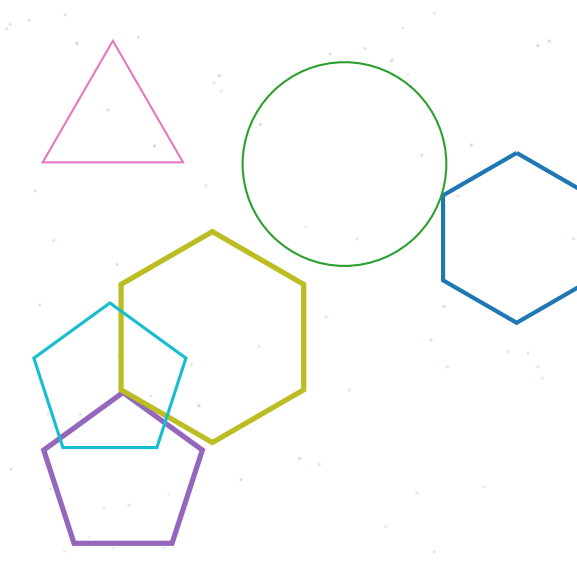[{"shape": "hexagon", "thickness": 2, "radius": 0.74, "center": [0.895, 0.587]}, {"shape": "circle", "thickness": 1, "radius": 0.88, "center": [0.596, 0.715]}, {"shape": "pentagon", "thickness": 2.5, "radius": 0.72, "center": [0.213, 0.175]}, {"shape": "triangle", "thickness": 1, "radius": 0.7, "center": [0.195, 0.788]}, {"shape": "hexagon", "thickness": 2.5, "radius": 0.91, "center": [0.368, 0.415]}, {"shape": "pentagon", "thickness": 1.5, "radius": 0.69, "center": [0.19, 0.336]}]